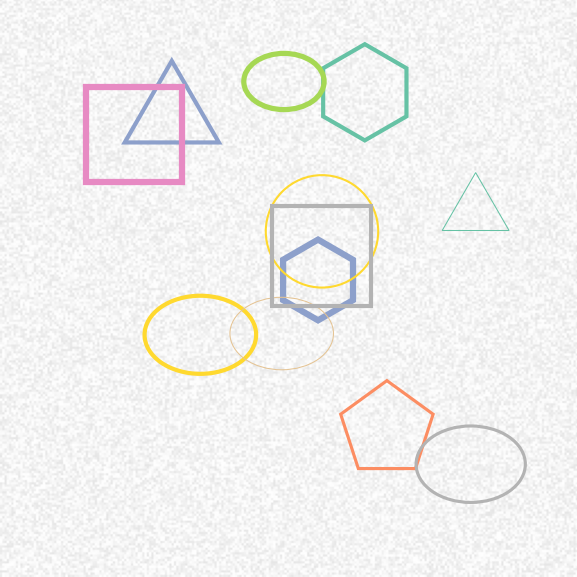[{"shape": "triangle", "thickness": 0.5, "radius": 0.33, "center": [0.824, 0.633]}, {"shape": "hexagon", "thickness": 2, "radius": 0.42, "center": [0.632, 0.839]}, {"shape": "pentagon", "thickness": 1.5, "radius": 0.42, "center": [0.67, 0.256]}, {"shape": "hexagon", "thickness": 3, "radius": 0.35, "center": [0.551, 0.514]}, {"shape": "triangle", "thickness": 2, "radius": 0.47, "center": [0.297, 0.8]}, {"shape": "square", "thickness": 3, "radius": 0.41, "center": [0.232, 0.766]}, {"shape": "oval", "thickness": 2.5, "radius": 0.35, "center": [0.492, 0.858]}, {"shape": "circle", "thickness": 1, "radius": 0.49, "center": [0.558, 0.599]}, {"shape": "oval", "thickness": 2, "radius": 0.48, "center": [0.347, 0.419]}, {"shape": "oval", "thickness": 0.5, "radius": 0.45, "center": [0.488, 0.422]}, {"shape": "oval", "thickness": 1.5, "radius": 0.47, "center": [0.815, 0.195]}, {"shape": "square", "thickness": 2, "radius": 0.43, "center": [0.557, 0.556]}]